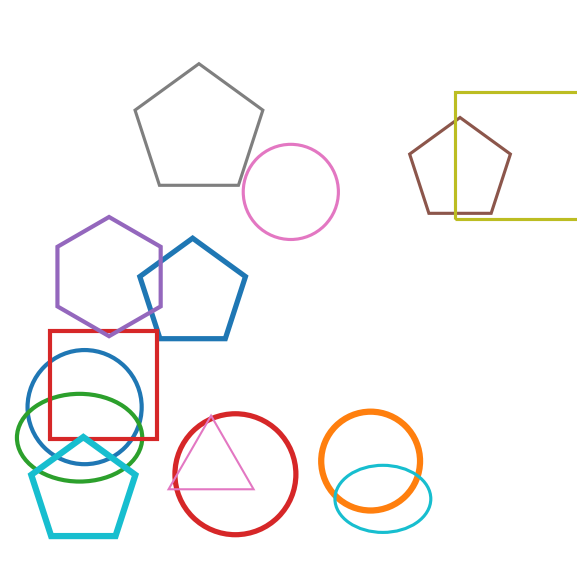[{"shape": "pentagon", "thickness": 2.5, "radius": 0.48, "center": [0.334, 0.49]}, {"shape": "circle", "thickness": 2, "radius": 0.49, "center": [0.147, 0.294]}, {"shape": "circle", "thickness": 3, "radius": 0.43, "center": [0.642, 0.201]}, {"shape": "oval", "thickness": 2, "radius": 0.54, "center": [0.138, 0.241]}, {"shape": "square", "thickness": 2, "radius": 0.46, "center": [0.179, 0.333]}, {"shape": "circle", "thickness": 2.5, "radius": 0.52, "center": [0.408, 0.178]}, {"shape": "hexagon", "thickness": 2, "radius": 0.52, "center": [0.189, 0.52]}, {"shape": "pentagon", "thickness": 1.5, "radius": 0.46, "center": [0.797, 0.704]}, {"shape": "triangle", "thickness": 1, "radius": 0.42, "center": [0.366, 0.194]}, {"shape": "circle", "thickness": 1.5, "radius": 0.41, "center": [0.504, 0.667]}, {"shape": "pentagon", "thickness": 1.5, "radius": 0.58, "center": [0.344, 0.772]}, {"shape": "square", "thickness": 1.5, "radius": 0.55, "center": [0.898, 0.73]}, {"shape": "pentagon", "thickness": 3, "radius": 0.47, "center": [0.144, 0.148]}, {"shape": "oval", "thickness": 1.5, "radius": 0.41, "center": [0.663, 0.135]}]